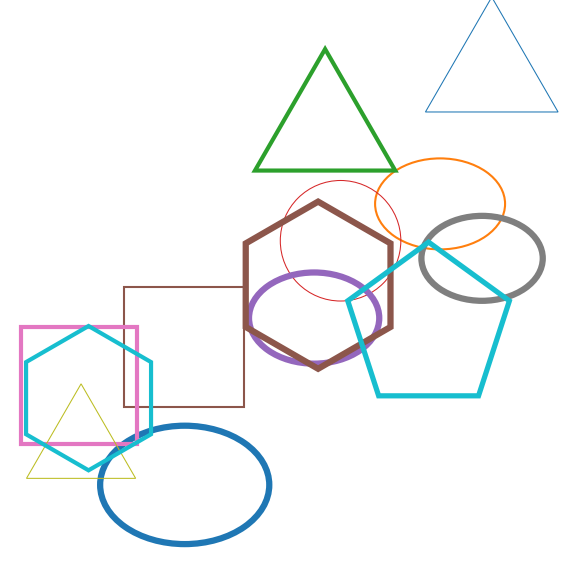[{"shape": "triangle", "thickness": 0.5, "radius": 0.66, "center": [0.852, 0.872]}, {"shape": "oval", "thickness": 3, "radius": 0.73, "center": [0.32, 0.159]}, {"shape": "oval", "thickness": 1, "radius": 0.56, "center": [0.762, 0.646]}, {"shape": "triangle", "thickness": 2, "radius": 0.7, "center": [0.563, 0.774]}, {"shape": "circle", "thickness": 0.5, "radius": 0.52, "center": [0.59, 0.582]}, {"shape": "oval", "thickness": 3, "radius": 0.56, "center": [0.544, 0.448]}, {"shape": "square", "thickness": 1, "radius": 0.52, "center": [0.319, 0.398]}, {"shape": "hexagon", "thickness": 3, "radius": 0.72, "center": [0.551, 0.505]}, {"shape": "square", "thickness": 2, "radius": 0.5, "center": [0.137, 0.331]}, {"shape": "oval", "thickness": 3, "radius": 0.53, "center": [0.835, 0.552]}, {"shape": "triangle", "thickness": 0.5, "radius": 0.55, "center": [0.14, 0.225]}, {"shape": "hexagon", "thickness": 2, "radius": 0.62, "center": [0.153, 0.31]}, {"shape": "pentagon", "thickness": 2.5, "radius": 0.74, "center": [0.742, 0.433]}]